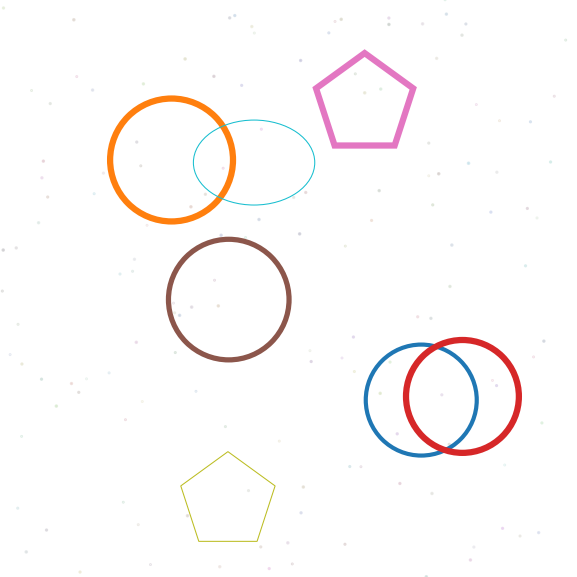[{"shape": "circle", "thickness": 2, "radius": 0.48, "center": [0.729, 0.306]}, {"shape": "circle", "thickness": 3, "radius": 0.53, "center": [0.297, 0.722]}, {"shape": "circle", "thickness": 3, "radius": 0.49, "center": [0.801, 0.313]}, {"shape": "circle", "thickness": 2.5, "radius": 0.52, "center": [0.396, 0.48]}, {"shape": "pentagon", "thickness": 3, "radius": 0.44, "center": [0.631, 0.819]}, {"shape": "pentagon", "thickness": 0.5, "radius": 0.43, "center": [0.395, 0.131]}, {"shape": "oval", "thickness": 0.5, "radius": 0.53, "center": [0.44, 0.718]}]